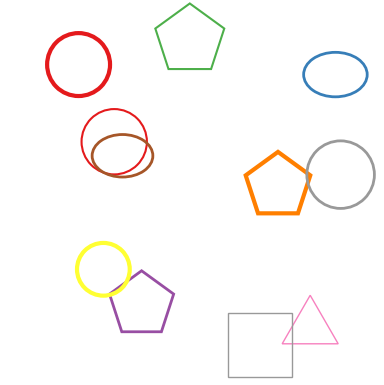[{"shape": "circle", "thickness": 3, "radius": 0.41, "center": [0.204, 0.832]}, {"shape": "circle", "thickness": 1.5, "radius": 0.42, "center": [0.297, 0.632]}, {"shape": "oval", "thickness": 2, "radius": 0.41, "center": [0.871, 0.806]}, {"shape": "pentagon", "thickness": 1.5, "radius": 0.47, "center": [0.493, 0.897]}, {"shape": "pentagon", "thickness": 2, "radius": 0.44, "center": [0.368, 0.209]}, {"shape": "pentagon", "thickness": 3, "radius": 0.44, "center": [0.722, 0.517]}, {"shape": "circle", "thickness": 3, "radius": 0.34, "center": [0.268, 0.301]}, {"shape": "oval", "thickness": 2, "radius": 0.39, "center": [0.318, 0.595]}, {"shape": "triangle", "thickness": 1, "radius": 0.42, "center": [0.806, 0.149]}, {"shape": "circle", "thickness": 2, "radius": 0.44, "center": [0.885, 0.546]}, {"shape": "square", "thickness": 1, "radius": 0.42, "center": [0.675, 0.104]}]